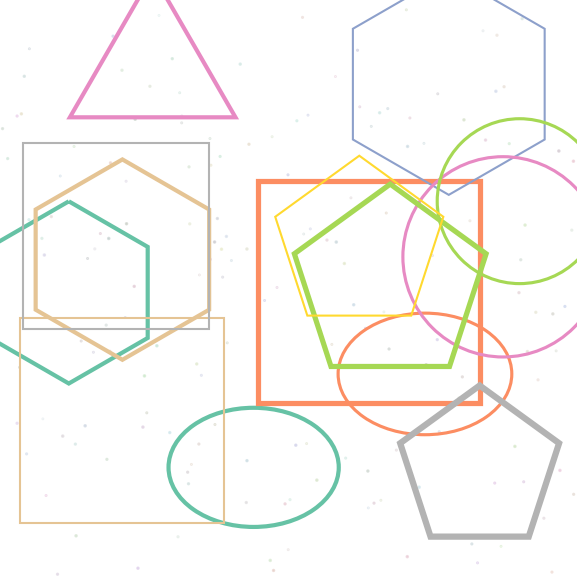[{"shape": "oval", "thickness": 2, "radius": 0.74, "center": [0.439, 0.19]}, {"shape": "hexagon", "thickness": 2, "radius": 0.79, "center": [0.119, 0.493]}, {"shape": "square", "thickness": 2.5, "radius": 0.96, "center": [0.639, 0.493]}, {"shape": "oval", "thickness": 1.5, "radius": 0.75, "center": [0.736, 0.352]}, {"shape": "hexagon", "thickness": 1, "radius": 0.96, "center": [0.777, 0.853]}, {"shape": "circle", "thickness": 1.5, "radius": 0.87, "center": [0.871, 0.554]}, {"shape": "triangle", "thickness": 2, "radius": 0.83, "center": [0.264, 0.879]}, {"shape": "pentagon", "thickness": 2.5, "radius": 0.87, "center": [0.676, 0.506]}, {"shape": "circle", "thickness": 1.5, "radius": 0.71, "center": [0.9, 0.651]}, {"shape": "pentagon", "thickness": 1, "radius": 0.77, "center": [0.622, 0.576]}, {"shape": "hexagon", "thickness": 2, "radius": 0.87, "center": [0.212, 0.55]}, {"shape": "square", "thickness": 1, "radius": 0.88, "center": [0.211, 0.271]}, {"shape": "square", "thickness": 1, "radius": 0.81, "center": [0.2, 0.591]}, {"shape": "pentagon", "thickness": 3, "radius": 0.72, "center": [0.831, 0.187]}]